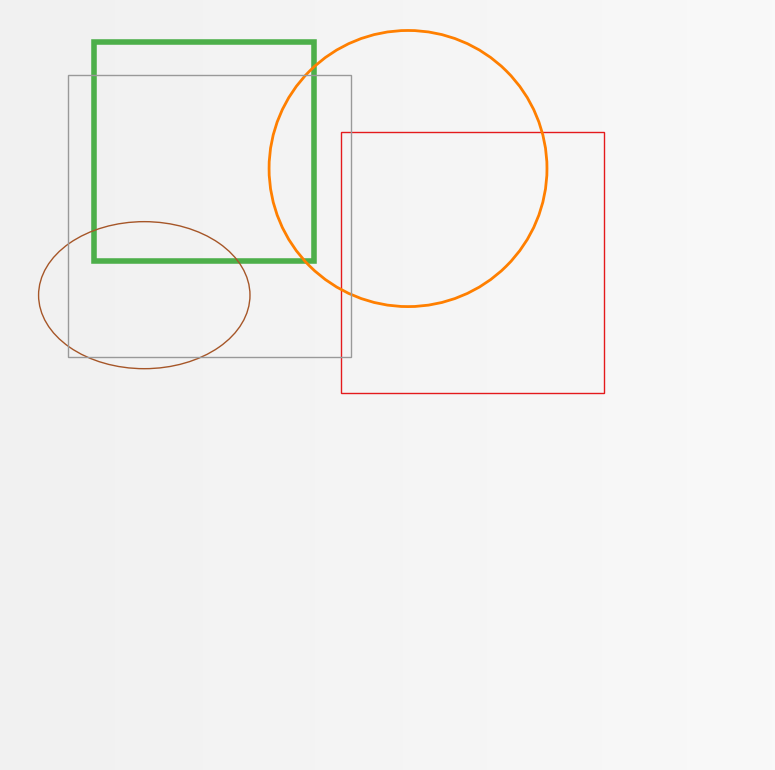[{"shape": "square", "thickness": 0.5, "radius": 0.85, "center": [0.61, 0.659]}, {"shape": "square", "thickness": 2, "radius": 0.71, "center": [0.263, 0.803]}, {"shape": "circle", "thickness": 1, "radius": 0.9, "center": [0.526, 0.781]}, {"shape": "oval", "thickness": 0.5, "radius": 0.68, "center": [0.186, 0.617]}, {"shape": "square", "thickness": 0.5, "radius": 0.91, "center": [0.271, 0.72]}]